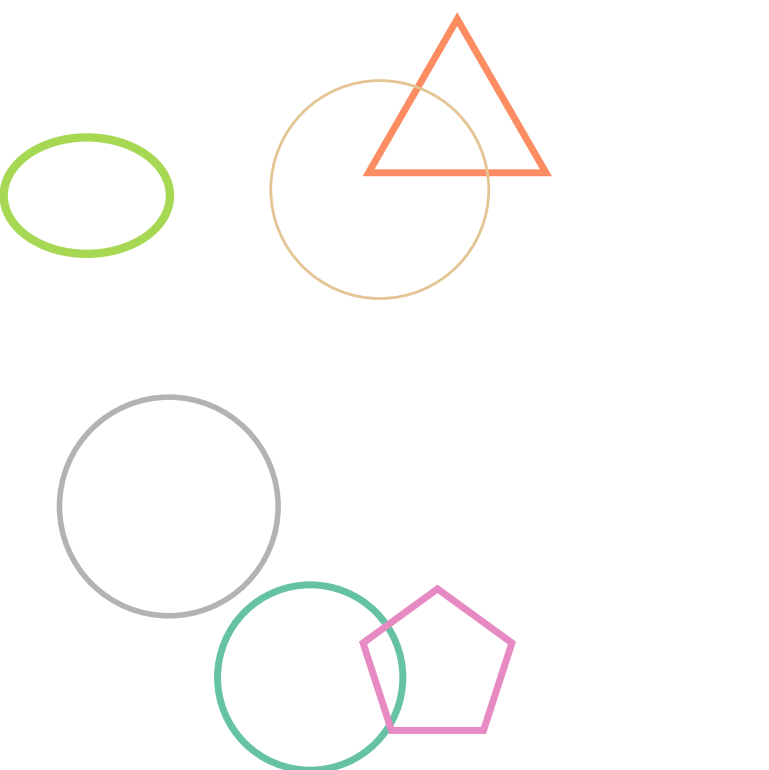[{"shape": "circle", "thickness": 2.5, "radius": 0.6, "center": [0.403, 0.12]}, {"shape": "triangle", "thickness": 2.5, "radius": 0.67, "center": [0.594, 0.842]}, {"shape": "pentagon", "thickness": 2.5, "radius": 0.51, "center": [0.568, 0.134]}, {"shape": "oval", "thickness": 3, "radius": 0.54, "center": [0.113, 0.746]}, {"shape": "circle", "thickness": 1, "radius": 0.71, "center": [0.493, 0.754]}, {"shape": "circle", "thickness": 2, "radius": 0.71, "center": [0.219, 0.342]}]